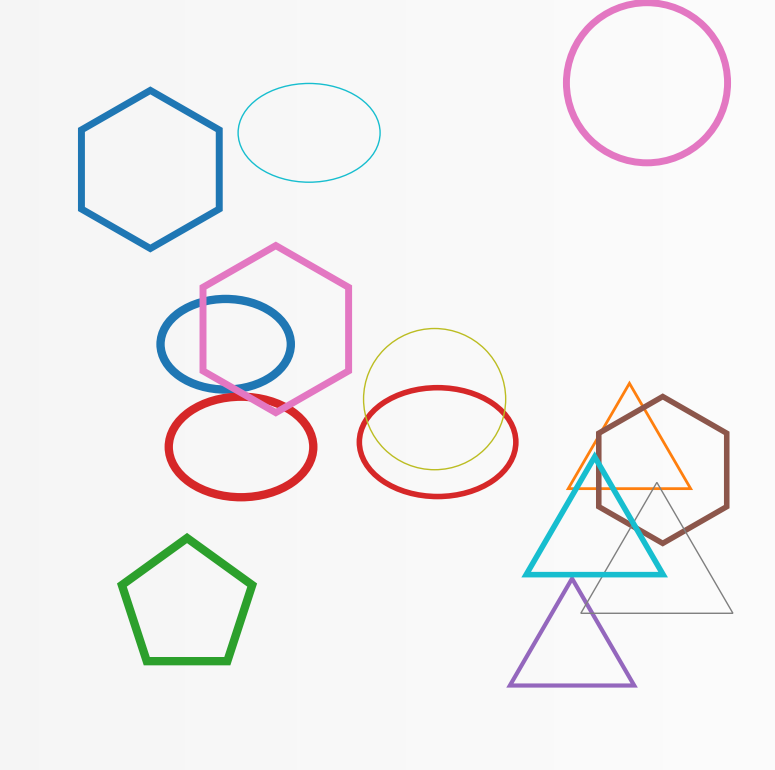[{"shape": "oval", "thickness": 3, "radius": 0.42, "center": [0.291, 0.553]}, {"shape": "hexagon", "thickness": 2.5, "radius": 0.51, "center": [0.194, 0.78]}, {"shape": "triangle", "thickness": 1, "radius": 0.46, "center": [0.812, 0.411]}, {"shape": "pentagon", "thickness": 3, "radius": 0.44, "center": [0.241, 0.213]}, {"shape": "oval", "thickness": 2, "radius": 0.5, "center": [0.565, 0.426]}, {"shape": "oval", "thickness": 3, "radius": 0.47, "center": [0.311, 0.42]}, {"shape": "triangle", "thickness": 1.5, "radius": 0.46, "center": [0.738, 0.156]}, {"shape": "hexagon", "thickness": 2, "radius": 0.48, "center": [0.855, 0.39]}, {"shape": "circle", "thickness": 2.5, "radius": 0.52, "center": [0.835, 0.893]}, {"shape": "hexagon", "thickness": 2.5, "radius": 0.54, "center": [0.356, 0.573]}, {"shape": "triangle", "thickness": 0.5, "radius": 0.57, "center": [0.848, 0.26]}, {"shape": "circle", "thickness": 0.5, "radius": 0.46, "center": [0.561, 0.482]}, {"shape": "oval", "thickness": 0.5, "radius": 0.46, "center": [0.399, 0.827]}, {"shape": "triangle", "thickness": 2, "radius": 0.51, "center": [0.767, 0.305]}]